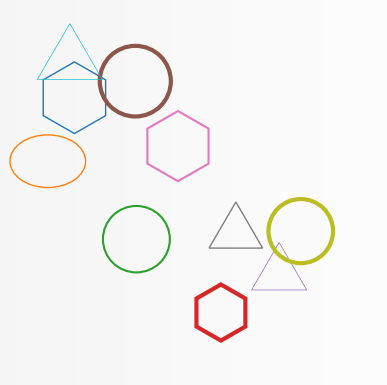[{"shape": "hexagon", "thickness": 1, "radius": 0.46, "center": [0.192, 0.746]}, {"shape": "oval", "thickness": 1, "radius": 0.49, "center": [0.123, 0.581]}, {"shape": "circle", "thickness": 1.5, "radius": 0.43, "center": [0.352, 0.379]}, {"shape": "hexagon", "thickness": 3, "radius": 0.36, "center": [0.57, 0.188]}, {"shape": "triangle", "thickness": 0.5, "radius": 0.41, "center": [0.72, 0.288]}, {"shape": "circle", "thickness": 3, "radius": 0.46, "center": [0.349, 0.789]}, {"shape": "hexagon", "thickness": 1.5, "radius": 0.46, "center": [0.459, 0.62]}, {"shape": "triangle", "thickness": 1, "radius": 0.4, "center": [0.609, 0.396]}, {"shape": "circle", "thickness": 3, "radius": 0.42, "center": [0.776, 0.4]}, {"shape": "triangle", "thickness": 0.5, "radius": 0.48, "center": [0.18, 0.842]}]